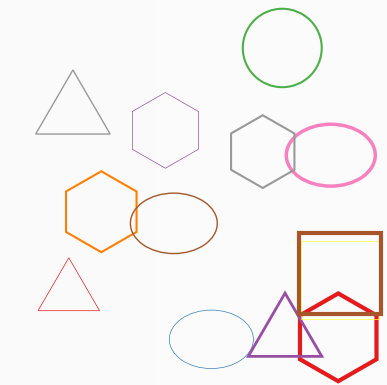[{"shape": "triangle", "thickness": 0.5, "radius": 0.46, "center": [0.178, 0.239]}, {"shape": "hexagon", "thickness": 3, "radius": 0.57, "center": [0.873, 0.124]}, {"shape": "oval", "thickness": 0.5, "radius": 0.54, "center": [0.545, 0.119]}, {"shape": "circle", "thickness": 1.5, "radius": 0.51, "center": [0.728, 0.875]}, {"shape": "triangle", "thickness": 2, "radius": 0.55, "center": [0.736, 0.129]}, {"shape": "hexagon", "thickness": 0.5, "radius": 0.49, "center": [0.427, 0.661]}, {"shape": "hexagon", "thickness": 1.5, "radius": 0.53, "center": [0.261, 0.45]}, {"shape": "square", "thickness": 0.5, "radius": 0.51, "center": [0.878, 0.272]}, {"shape": "oval", "thickness": 1, "radius": 0.56, "center": [0.449, 0.42]}, {"shape": "square", "thickness": 3, "radius": 0.52, "center": [0.878, 0.29]}, {"shape": "oval", "thickness": 2.5, "radius": 0.57, "center": [0.854, 0.597]}, {"shape": "hexagon", "thickness": 1.5, "radius": 0.47, "center": [0.678, 0.606]}, {"shape": "triangle", "thickness": 1, "radius": 0.55, "center": [0.188, 0.707]}]